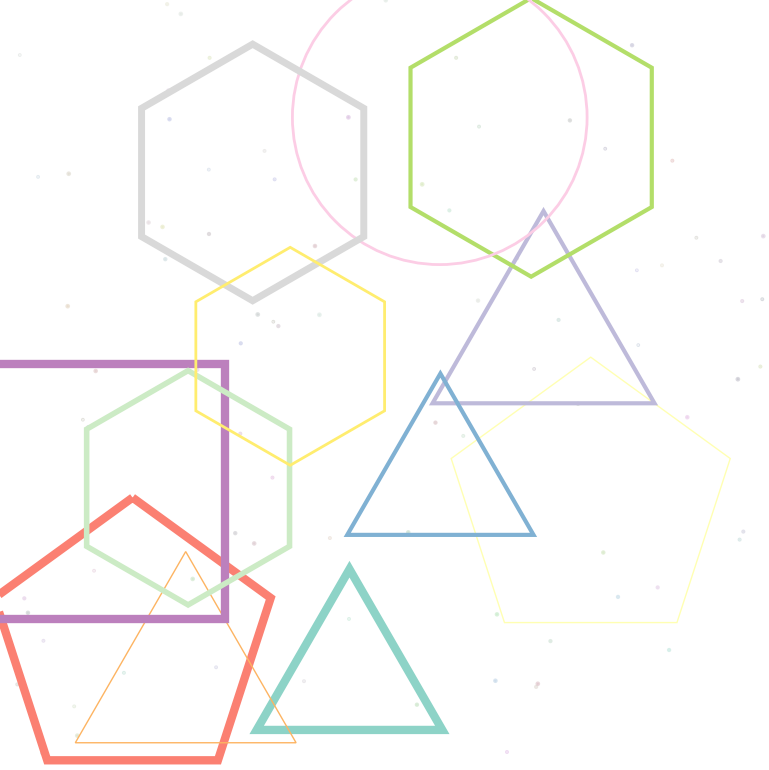[{"shape": "triangle", "thickness": 3, "radius": 0.7, "center": [0.454, 0.122]}, {"shape": "pentagon", "thickness": 0.5, "radius": 0.95, "center": [0.767, 0.346]}, {"shape": "triangle", "thickness": 1.5, "radius": 0.83, "center": [0.706, 0.559]}, {"shape": "pentagon", "thickness": 3, "radius": 0.94, "center": [0.172, 0.165]}, {"shape": "triangle", "thickness": 1.5, "radius": 0.7, "center": [0.572, 0.375]}, {"shape": "triangle", "thickness": 0.5, "radius": 0.83, "center": [0.241, 0.118]}, {"shape": "hexagon", "thickness": 1.5, "radius": 0.9, "center": [0.69, 0.822]}, {"shape": "circle", "thickness": 1, "radius": 0.96, "center": [0.571, 0.848]}, {"shape": "hexagon", "thickness": 2.5, "radius": 0.83, "center": [0.328, 0.776]}, {"shape": "square", "thickness": 3, "radius": 0.83, "center": [0.127, 0.362]}, {"shape": "hexagon", "thickness": 2, "radius": 0.76, "center": [0.244, 0.367]}, {"shape": "hexagon", "thickness": 1, "radius": 0.71, "center": [0.377, 0.537]}]